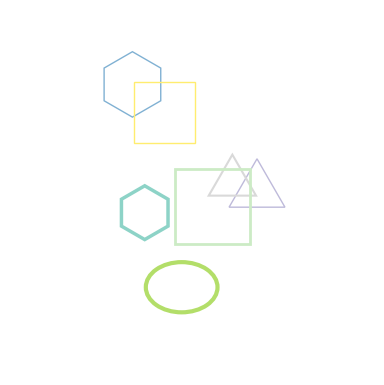[{"shape": "hexagon", "thickness": 2.5, "radius": 0.35, "center": [0.376, 0.448]}, {"shape": "triangle", "thickness": 1, "radius": 0.42, "center": [0.668, 0.504]}, {"shape": "hexagon", "thickness": 1, "radius": 0.42, "center": [0.344, 0.781]}, {"shape": "oval", "thickness": 3, "radius": 0.47, "center": [0.472, 0.254]}, {"shape": "triangle", "thickness": 1.5, "radius": 0.35, "center": [0.604, 0.527]}, {"shape": "square", "thickness": 2, "radius": 0.49, "center": [0.551, 0.464]}, {"shape": "square", "thickness": 1, "radius": 0.39, "center": [0.427, 0.708]}]